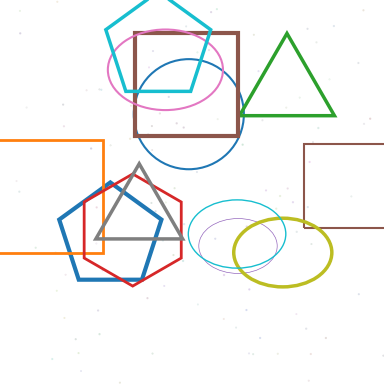[{"shape": "pentagon", "thickness": 3, "radius": 0.7, "center": [0.287, 0.386]}, {"shape": "circle", "thickness": 1.5, "radius": 0.71, "center": [0.49, 0.703]}, {"shape": "square", "thickness": 2, "radius": 0.73, "center": [0.122, 0.489]}, {"shape": "triangle", "thickness": 2.5, "radius": 0.71, "center": [0.745, 0.771]}, {"shape": "hexagon", "thickness": 2, "radius": 0.73, "center": [0.345, 0.403]}, {"shape": "oval", "thickness": 0.5, "radius": 0.51, "center": [0.618, 0.361]}, {"shape": "square", "thickness": 3, "radius": 0.67, "center": [0.486, 0.78]}, {"shape": "square", "thickness": 1.5, "radius": 0.55, "center": [0.898, 0.517]}, {"shape": "oval", "thickness": 1.5, "radius": 0.75, "center": [0.43, 0.819]}, {"shape": "triangle", "thickness": 2.5, "radius": 0.65, "center": [0.362, 0.444]}, {"shape": "oval", "thickness": 2.5, "radius": 0.64, "center": [0.735, 0.344]}, {"shape": "oval", "thickness": 1, "radius": 0.63, "center": [0.616, 0.392]}, {"shape": "pentagon", "thickness": 2.5, "radius": 0.72, "center": [0.411, 0.879]}]